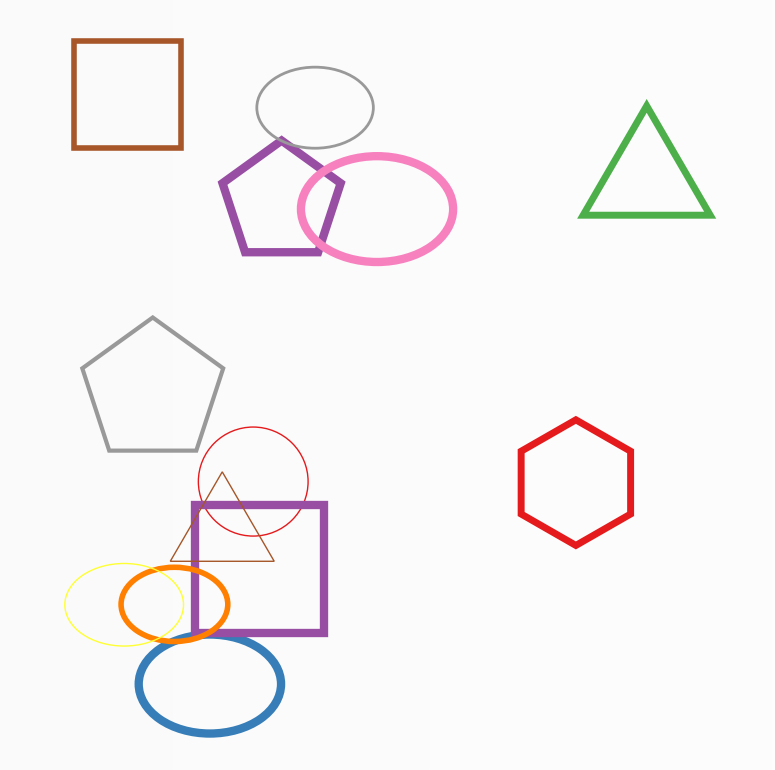[{"shape": "hexagon", "thickness": 2.5, "radius": 0.41, "center": [0.743, 0.373]}, {"shape": "circle", "thickness": 0.5, "radius": 0.35, "center": [0.327, 0.375]}, {"shape": "oval", "thickness": 3, "radius": 0.46, "center": [0.271, 0.112]}, {"shape": "triangle", "thickness": 2.5, "radius": 0.47, "center": [0.834, 0.768]}, {"shape": "square", "thickness": 3, "radius": 0.41, "center": [0.335, 0.261]}, {"shape": "pentagon", "thickness": 3, "radius": 0.4, "center": [0.363, 0.737]}, {"shape": "oval", "thickness": 2, "radius": 0.34, "center": [0.225, 0.215]}, {"shape": "oval", "thickness": 0.5, "radius": 0.38, "center": [0.16, 0.215]}, {"shape": "square", "thickness": 2, "radius": 0.35, "center": [0.164, 0.877]}, {"shape": "triangle", "thickness": 0.5, "radius": 0.39, "center": [0.287, 0.31]}, {"shape": "oval", "thickness": 3, "radius": 0.49, "center": [0.487, 0.728]}, {"shape": "pentagon", "thickness": 1.5, "radius": 0.48, "center": [0.197, 0.492]}, {"shape": "oval", "thickness": 1, "radius": 0.38, "center": [0.407, 0.86]}]